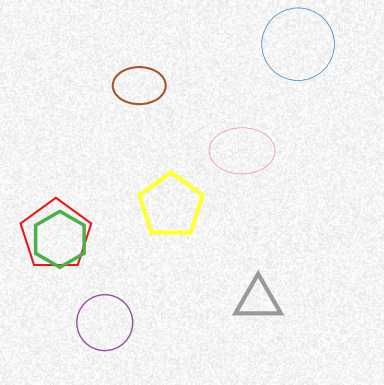[{"shape": "pentagon", "thickness": 1.5, "radius": 0.48, "center": [0.145, 0.39]}, {"shape": "circle", "thickness": 0.5, "radius": 0.47, "center": [0.774, 0.885]}, {"shape": "hexagon", "thickness": 2.5, "radius": 0.36, "center": [0.156, 0.378]}, {"shape": "circle", "thickness": 1, "radius": 0.36, "center": [0.272, 0.162]}, {"shape": "pentagon", "thickness": 3, "radius": 0.43, "center": [0.444, 0.466]}, {"shape": "oval", "thickness": 1.5, "radius": 0.34, "center": [0.362, 0.778]}, {"shape": "oval", "thickness": 0.5, "radius": 0.43, "center": [0.629, 0.608]}, {"shape": "triangle", "thickness": 3, "radius": 0.34, "center": [0.67, 0.22]}]